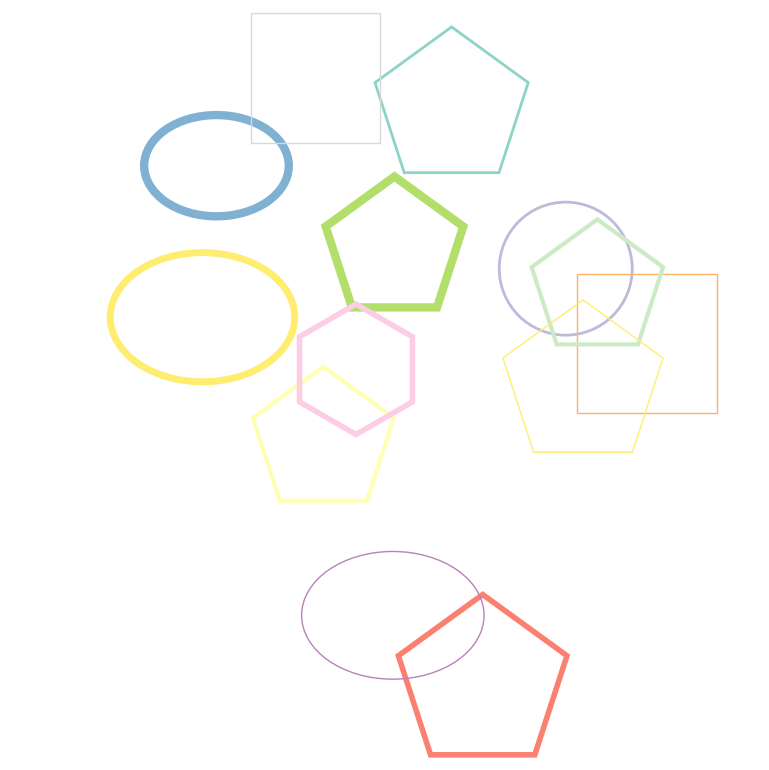[{"shape": "pentagon", "thickness": 1, "radius": 0.52, "center": [0.587, 0.86]}, {"shape": "pentagon", "thickness": 1.5, "radius": 0.48, "center": [0.42, 0.428]}, {"shape": "circle", "thickness": 1, "radius": 0.43, "center": [0.735, 0.651]}, {"shape": "pentagon", "thickness": 2, "radius": 0.58, "center": [0.627, 0.113]}, {"shape": "oval", "thickness": 3, "radius": 0.47, "center": [0.281, 0.785]}, {"shape": "square", "thickness": 0.5, "radius": 0.45, "center": [0.84, 0.554]}, {"shape": "pentagon", "thickness": 3, "radius": 0.47, "center": [0.512, 0.677]}, {"shape": "hexagon", "thickness": 2, "radius": 0.42, "center": [0.462, 0.52]}, {"shape": "square", "thickness": 0.5, "radius": 0.42, "center": [0.41, 0.898]}, {"shape": "oval", "thickness": 0.5, "radius": 0.59, "center": [0.51, 0.201]}, {"shape": "pentagon", "thickness": 1.5, "radius": 0.45, "center": [0.776, 0.625]}, {"shape": "oval", "thickness": 2.5, "radius": 0.6, "center": [0.263, 0.588]}, {"shape": "pentagon", "thickness": 0.5, "radius": 0.55, "center": [0.757, 0.501]}]